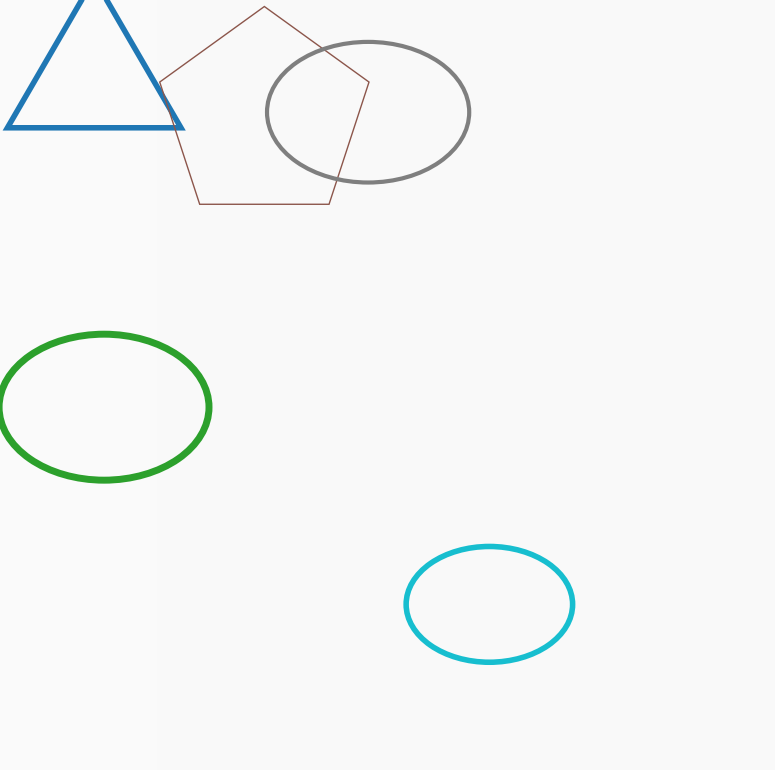[{"shape": "triangle", "thickness": 2, "radius": 0.65, "center": [0.122, 0.899]}, {"shape": "oval", "thickness": 2.5, "radius": 0.68, "center": [0.134, 0.471]}, {"shape": "pentagon", "thickness": 0.5, "radius": 0.71, "center": [0.341, 0.85]}, {"shape": "oval", "thickness": 1.5, "radius": 0.65, "center": [0.475, 0.854]}, {"shape": "oval", "thickness": 2, "radius": 0.54, "center": [0.631, 0.215]}]